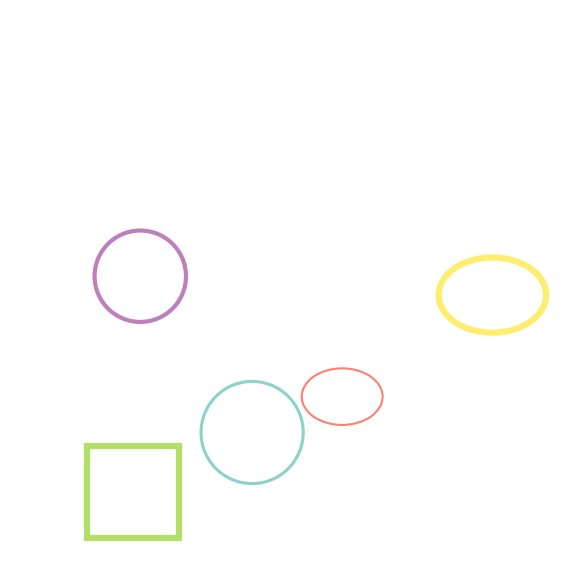[{"shape": "circle", "thickness": 1.5, "radius": 0.44, "center": [0.437, 0.25]}, {"shape": "oval", "thickness": 1, "radius": 0.35, "center": [0.592, 0.312]}, {"shape": "square", "thickness": 3, "radius": 0.4, "center": [0.231, 0.147]}, {"shape": "circle", "thickness": 2, "radius": 0.4, "center": [0.243, 0.521]}, {"shape": "oval", "thickness": 3, "radius": 0.47, "center": [0.853, 0.488]}]